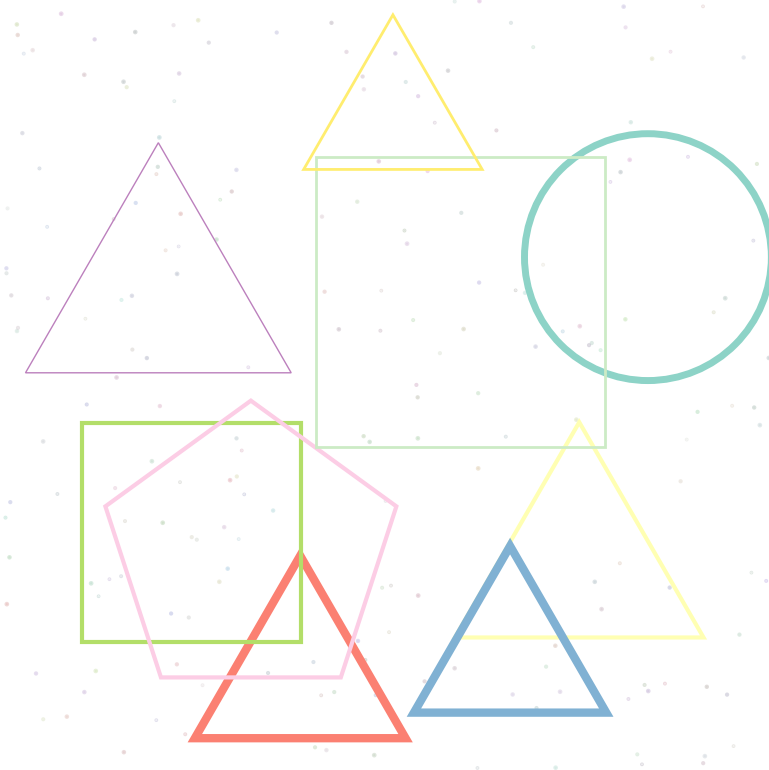[{"shape": "circle", "thickness": 2.5, "radius": 0.8, "center": [0.841, 0.666]}, {"shape": "triangle", "thickness": 1.5, "radius": 0.93, "center": [0.752, 0.265]}, {"shape": "triangle", "thickness": 3, "radius": 0.79, "center": [0.39, 0.12]}, {"shape": "triangle", "thickness": 3, "radius": 0.72, "center": [0.662, 0.147]}, {"shape": "square", "thickness": 1.5, "radius": 0.71, "center": [0.249, 0.309]}, {"shape": "pentagon", "thickness": 1.5, "radius": 0.99, "center": [0.326, 0.281]}, {"shape": "triangle", "thickness": 0.5, "radius": 1.0, "center": [0.206, 0.615]}, {"shape": "square", "thickness": 1, "radius": 0.94, "center": [0.598, 0.607]}, {"shape": "triangle", "thickness": 1, "radius": 0.67, "center": [0.51, 0.847]}]